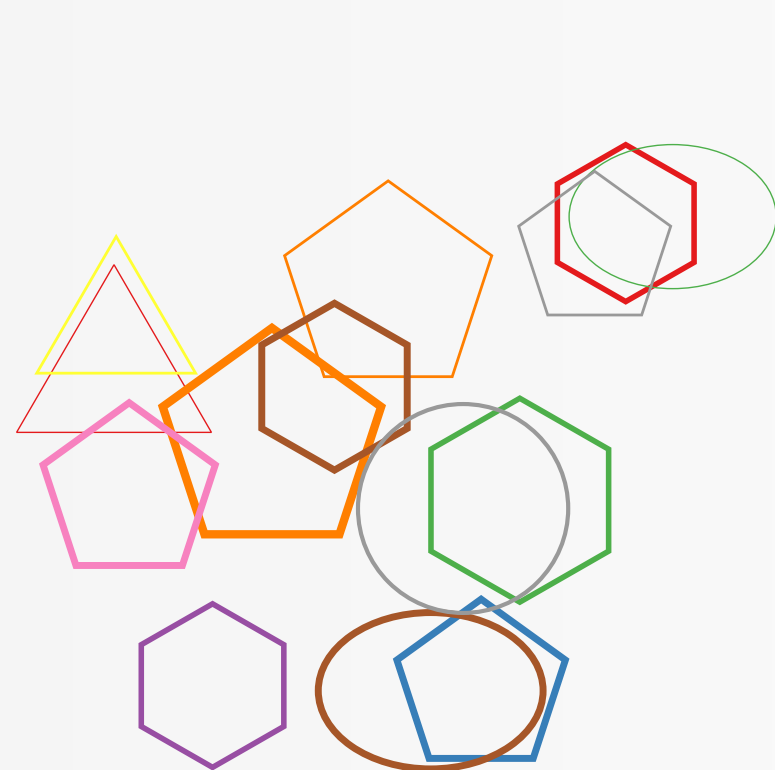[{"shape": "triangle", "thickness": 0.5, "radius": 0.73, "center": [0.147, 0.511]}, {"shape": "hexagon", "thickness": 2, "radius": 0.51, "center": [0.807, 0.71]}, {"shape": "pentagon", "thickness": 2.5, "radius": 0.57, "center": [0.621, 0.108]}, {"shape": "hexagon", "thickness": 2, "radius": 0.66, "center": [0.671, 0.35]}, {"shape": "oval", "thickness": 0.5, "radius": 0.67, "center": [0.868, 0.719]}, {"shape": "hexagon", "thickness": 2, "radius": 0.53, "center": [0.274, 0.11]}, {"shape": "pentagon", "thickness": 1, "radius": 0.7, "center": [0.501, 0.625]}, {"shape": "pentagon", "thickness": 3, "radius": 0.74, "center": [0.351, 0.426]}, {"shape": "triangle", "thickness": 1, "radius": 0.59, "center": [0.15, 0.575]}, {"shape": "hexagon", "thickness": 2.5, "radius": 0.54, "center": [0.432, 0.498]}, {"shape": "oval", "thickness": 2.5, "radius": 0.73, "center": [0.556, 0.103]}, {"shape": "pentagon", "thickness": 2.5, "radius": 0.58, "center": [0.167, 0.36]}, {"shape": "circle", "thickness": 1.5, "radius": 0.68, "center": [0.598, 0.34]}, {"shape": "pentagon", "thickness": 1, "radius": 0.52, "center": [0.767, 0.674]}]